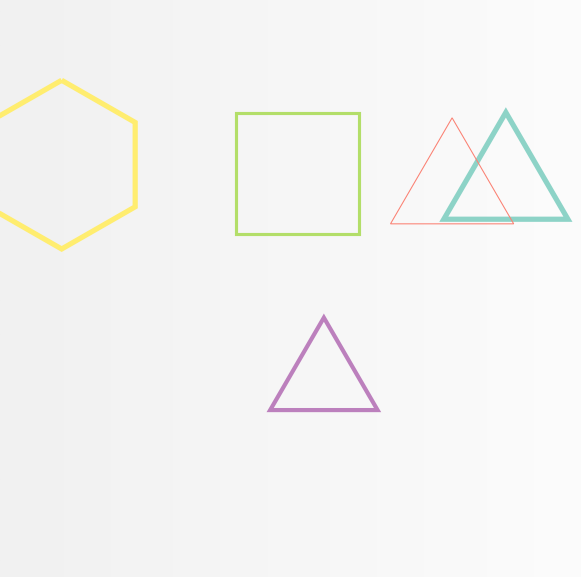[{"shape": "triangle", "thickness": 2.5, "radius": 0.62, "center": [0.87, 0.681]}, {"shape": "triangle", "thickness": 0.5, "radius": 0.61, "center": [0.778, 0.673]}, {"shape": "square", "thickness": 1.5, "radius": 0.53, "center": [0.512, 0.699]}, {"shape": "triangle", "thickness": 2, "radius": 0.53, "center": [0.557, 0.342]}, {"shape": "hexagon", "thickness": 2.5, "radius": 0.73, "center": [0.106, 0.714]}]